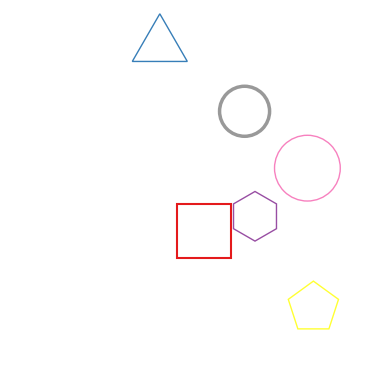[{"shape": "square", "thickness": 1.5, "radius": 0.35, "center": [0.529, 0.401]}, {"shape": "triangle", "thickness": 1, "radius": 0.41, "center": [0.415, 0.882]}, {"shape": "hexagon", "thickness": 1, "radius": 0.32, "center": [0.662, 0.438]}, {"shape": "pentagon", "thickness": 1, "radius": 0.34, "center": [0.814, 0.201]}, {"shape": "circle", "thickness": 1, "radius": 0.43, "center": [0.798, 0.563]}, {"shape": "circle", "thickness": 2.5, "radius": 0.32, "center": [0.635, 0.711]}]